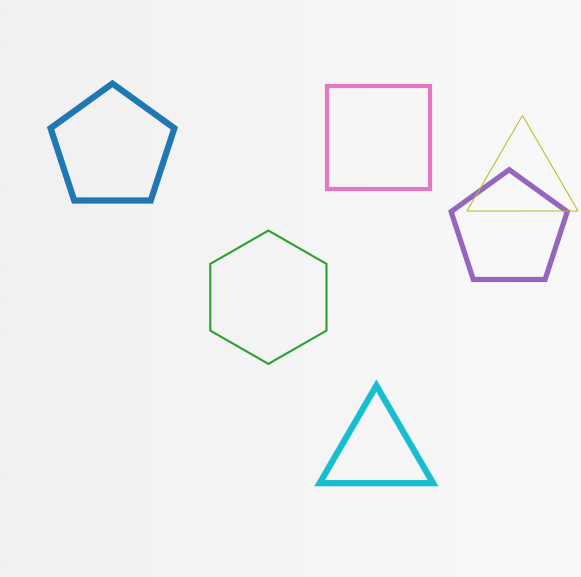[{"shape": "pentagon", "thickness": 3, "radius": 0.56, "center": [0.193, 0.742]}, {"shape": "hexagon", "thickness": 1, "radius": 0.58, "center": [0.462, 0.484]}, {"shape": "pentagon", "thickness": 2.5, "radius": 0.53, "center": [0.876, 0.6]}, {"shape": "square", "thickness": 2, "radius": 0.45, "center": [0.651, 0.761]}, {"shape": "triangle", "thickness": 0.5, "radius": 0.55, "center": [0.899, 0.689]}, {"shape": "triangle", "thickness": 3, "radius": 0.56, "center": [0.648, 0.219]}]